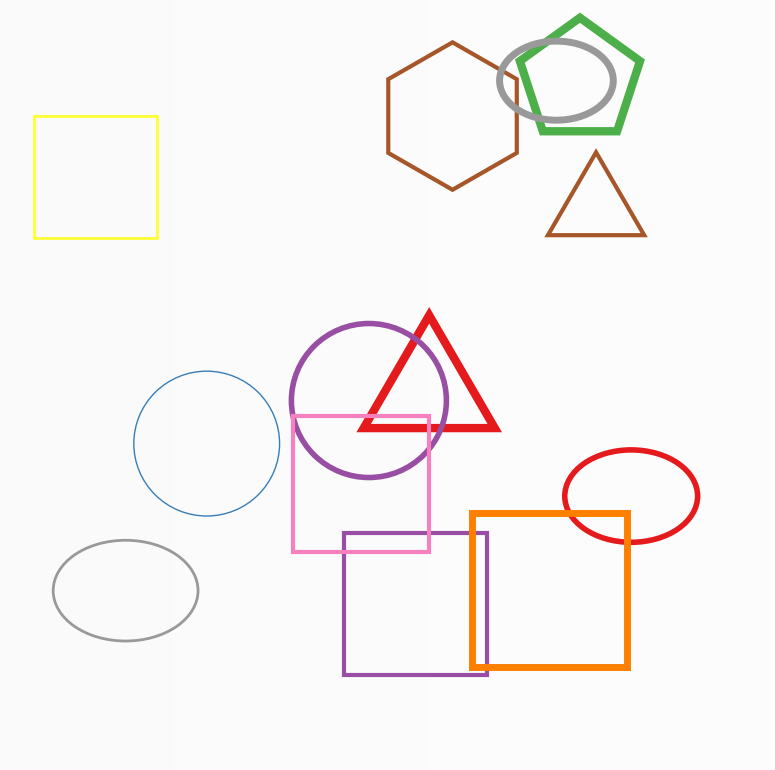[{"shape": "oval", "thickness": 2, "radius": 0.43, "center": [0.814, 0.356]}, {"shape": "triangle", "thickness": 3, "radius": 0.49, "center": [0.554, 0.493]}, {"shape": "circle", "thickness": 0.5, "radius": 0.47, "center": [0.267, 0.424]}, {"shape": "pentagon", "thickness": 3, "radius": 0.41, "center": [0.748, 0.895]}, {"shape": "circle", "thickness": 2, "radius": 0.5, "center": [0.476, 0.48]}, {"shape": "square", "thickness": 1.5, "radius": 0.46, "center": [0.536, 0.216]}, {"shape": "square", "thickness": 2.5, "radius": 0.5, "center": [0.709, 0.234]}, {"shape": "square", "thickness": 1, "radius": 0.4, "center": [0.123, 0.77]}, {"shape": "triangle", "thickness": 1.5, "radius": 0.36, "center": [0.769, 0.73]}, {"shape": "hexagon", "thickness": 1.5, "radius": 0.48, "center": [0.584, 0.849]}, {"shape": "square", "thickness": 1.5, "radius": 0.44, "center": [0.466, 0.371]}, {"shape": "oval", "thickness": 1, "radius": 0.47, "center": [0.162, 0.233]}, {"shape": "oval", "thickness": 2.5, "radius": 0.37, "center": [0.718, 0.895]}]